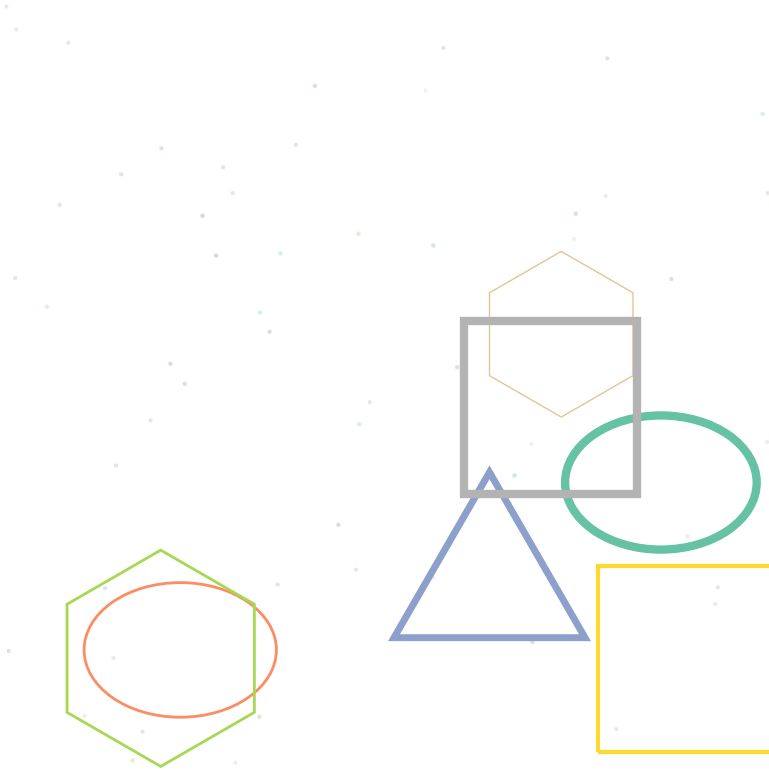[{"shape": "oval", "thickness": 3, "radius": 0.62, "center": [0.858, 0.373]}, {"shape": "oval", "thickness": 1, "radius": 0.62, "center": [0.234, 0.156]}, {"shape": "triangle", "thickness": 2.5, "radius": 0.72, "center": [0.636, 0.243]}, {"shape": "hexagon", "thickness": 1, "radius": 0.7, "center": [0.209, 0.145]}, {"shape": "square", "thickness": 1.5, "radius": 0.61, "center": [0.898, 0.144]}, {"shape": "hexagon", "thickness": 0.5, "radius": 0.54, "center": [0.729, 0.566]}, {"shape": "square", "thickness": 3, "radius": 0.56, "center": [0.715, 0.471]}]